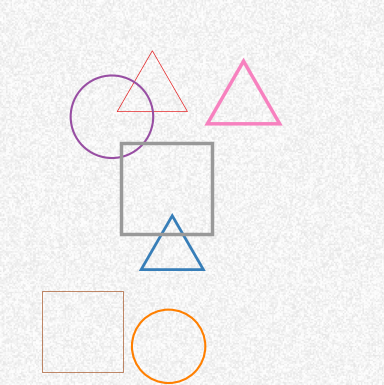[{"shape": "triangle", "thickness": 0.5, "radius": 0.53, "center": [0.396, 0.763]}, {"shape": "triangle", "thickness": 2, "radius": 0.47, "center": [0.447, 0.346]}, {"shape": "circle", "thickness": 1.5, "radius": 0.54, "center": [0.291, 0.697]}, {"shape": "circle", "thickness": 1.5, "radius": 0.48, "center": [0.438, 0.1]}, {"shape": "square", "thickness": 0.5, "radius": 0.53, "center": [0.214, 0.139]}, {"shape": "triangle", "thickness": 2.5, "radius": 0.54, "center": [0.633, 0.733]}, {"shape": "square", "thickness": 2.5, "radius": 0.59, "center": [0.433, 0.511]}]